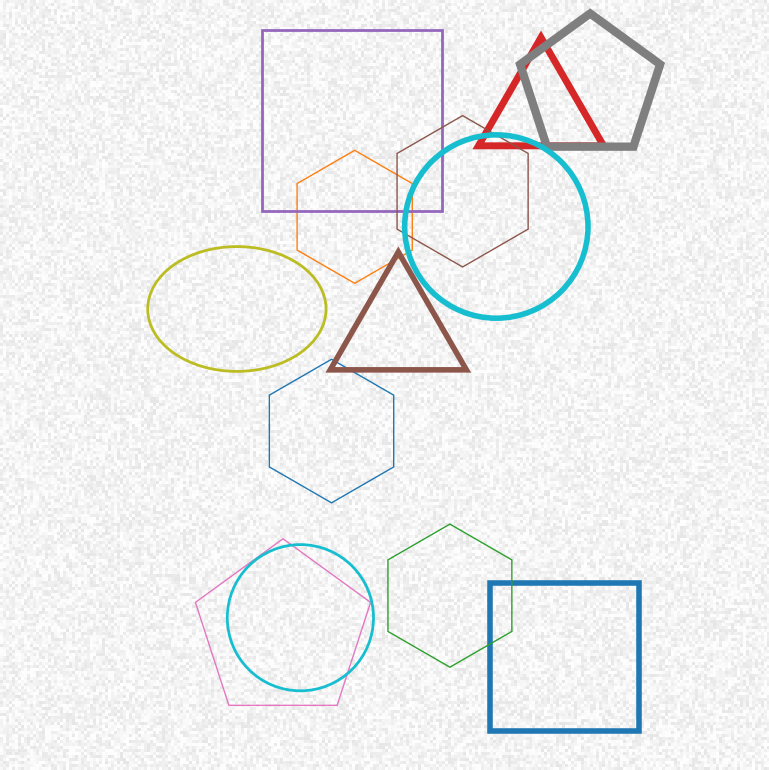[{"shape": "square", "thickness": 2, "radius": 0.48, "center": [0.733, 0.147]}, {"shape": "hexagon", "thickness": 0.5, "radius": 0.47, "center": [0.431, 0.44]}, {"shape": "hexagon", "thickness": 0.5, "radius": 0.43, "center": [0.461, 0.718]}, {"shape": "hexagon", "thickness": 0.5, "radius": 0.46, "center": [0.584, 0.226]}, {"shape": "triangle", "thickness": 2.5, "radius": 0.47, "center": [0.703, 0.858]}, {"shape": "square", "thickness": 1, "radius": 0.59, "center": [0.457, 0.843]}, {"shape": "triangle", "thickness": 2, "radius": 0.51, "center": [0.517, 0.571]}, {"shape": "hexagon", "thickness": 0.5, "radius": 0.49, "center": [0.601, 0.752]}, {"shape": "pentagon", "thickness": 0.5, "radius": 0.6, "center": [0.368, 0.181]}, {"shape": "pentagon", "thickness": 3, "radius": 0.48, "center": [0.766, 0.887]}, {"shape": "oval", "thickness": 1, "radius": 0.58, "center": [0.308, 0.599]}, {"shape": "circle", "thickness": 2, "radius": 0.6, "center": [0.645, 0.706]}, {"shape": "circle", "thickness": 1, "radius": 0.47, "center": [0.39, 0.198]}]